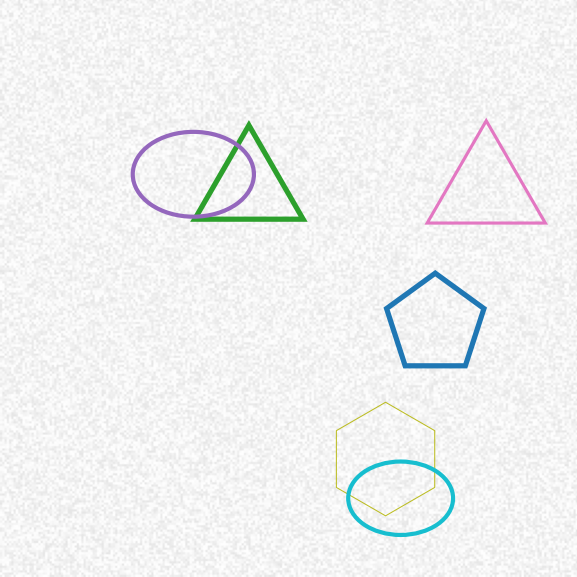[{"shape": "pentagon", "thickness": 2.5, "radius": 0.44, "center": [0.754, 0.437]}, {"shape": "triangle", "thickness": 2.5, "radius": 0.54, "center": [0.431, 0.674]}, {"shape": "oval", "thickness": 2, "radius": 0.52, "center": [0.335, 0.697]}, {"shape": "triangle", "thickness": 1.5, "radius": 0.59, "center": [0.842, 0.672]}, {"shape": "hexagon", "thickness": 0.5, "radius": 0.49, "center": [0.668, 0.204]}, {"shape": "oval", "thickness": 2, "radius": 0.45, "center": [0.694, 0.136]}]